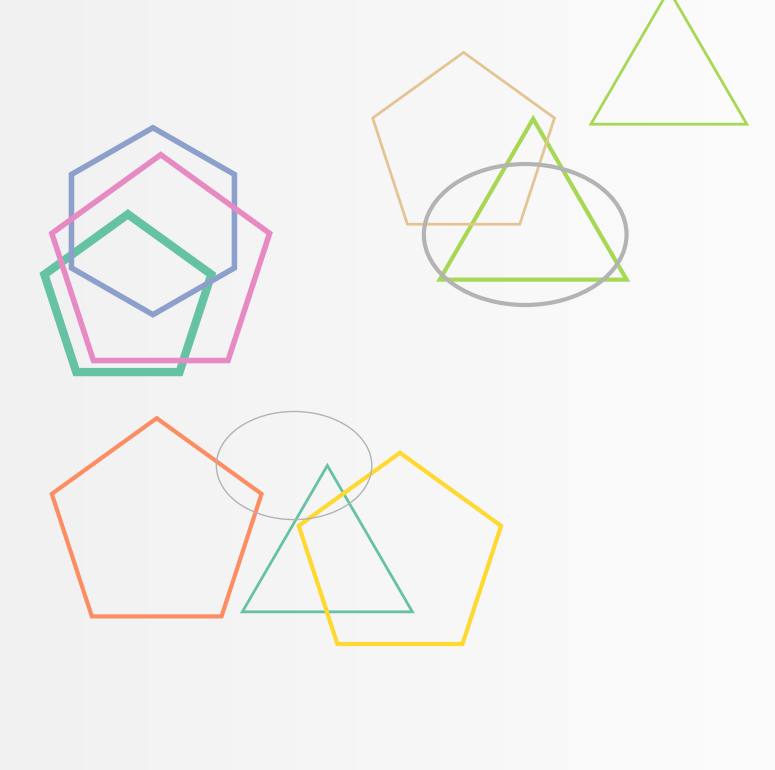[{"shape": "pentagon", "thickness": 3, "radius": 0.57, "center": [0.165, 0.608]}, {"shape": "triangle", "thickness": 1, "radius": 0.63, "center": [0.422, 0.269]}, {"shape": "pentagon", "thickness": 1.5, "radius": 0.71, "center": [0.202, 0.315]}, {"shape": "hexagon", "thickness": 2, "radius": 0.61, "center": [0.197, 0.713]}, {"shape": "pentagon", "thickness": 2, "radius": 0.74, "center": [0.207, 0.651]}, {"shape": "triangle", "thickness": 1.5, "radius": 0.7, "center": [0.688, 0.706]}, {"shape": "triangle", "thickness": 1, "radius": 0.58, "center": [0.863, 0.897]}, {"shape": "pentagon", "thickness": 1.5, "radius": 0.69, "center": [0.516, 0.275]}, {"shape": "pentagon", "thickness": 1, "radius": 0.62, "center": [0.598, 0.809]}, {"shape": "oval", "thickness": 0.5, "radius": 0.5, "center": [0.379, 0.395]}, {"shape": "oval", "thickness": 1.5, "radius": 0.65, "center": [0.678, 0.695]}]